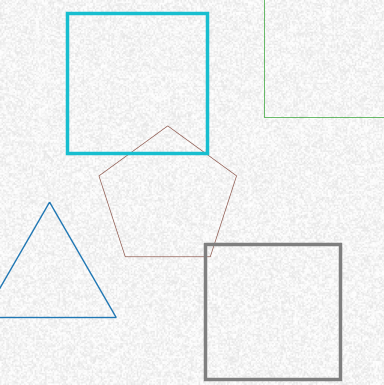[{"shape": "triangle", "thickness": 1, "radius": 1.0, "center": [0.129, 0.275]}, {"shape": "square", "thickness": 0.5, "radius": 0.85, "center": [0.857, 0.865]}, {"shape": "pentagon", "thickness": 0.5, "radius": 0.94, "center": [0.436, 0.485]}, {"shape": "square", "thickness": 2.5, "radius": 0.88, "center": [0.708, 0.191]}, {"shape": "square", "thickness": 2.5, "radius": 0.91, "center": [0.355, 0.783]}]